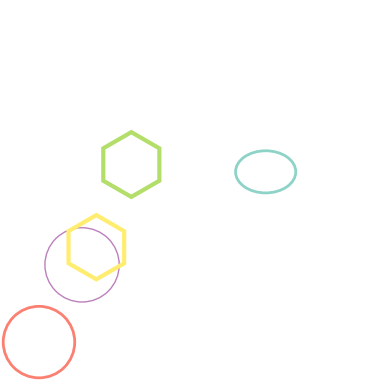[{"shape": "oval", "thickness": 2, "radius": 0.39, "center": [0.69, 0.554]}, {"shape": "circle", "thickness": 2, "radius": 0.46, "center": [0.101, 0.111]}, {"shape": "hexagon", "thickness": 3, "radius": 0.42, "center": [0.341, 0.573]}, {"shape": "circle", "thickness": 1, "radius": 0.48, "center": [0.213, 0.312]}, {"shape": "hexagon", "thickness": 3, "radius": 0.42, "center": [0.25, 0.358]}]